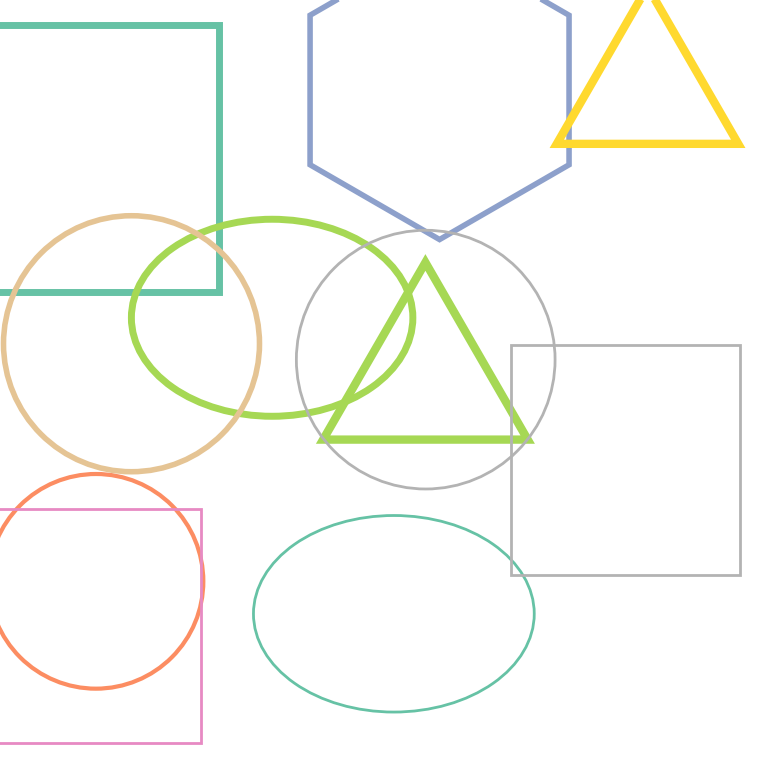[{"shape": "oval", "thickness": 1, "radius": 0.91, "center": [0.512, 0.203]}, {"shape": "square", "thickness": 2.5, "radius": 0.87, "center": [0.111, 0.794]}, {"shape": "circle", "thickness": 1.5, "radius": 0.7, "center": [0.125, 0.245]}, {"shape": "hexagon", "thickness": 2, "radius": 0.97, "center": [0.571, 0.883]}, {"shape": "square", "thickness": 1, "radius": 0.76, "center": [0.109, 0.187]}, {"shape": "triangle", "thickness": 3, "radius": 0.77, "center": [0.552, 0.506]}, {"shape": "oval", "thickness": 2.5, "radius": 0.91, "center": [0.353, 0.587]}, {"shape": "triangle", "thickness": 3, "radius": 0.68, "center": [0.841, 0.881]}, {"shape": "circle", "thickness": 2, "radius": 0.83, "center": [0.171, 0.554]}, {"shape": "circle", "thickness": 1, "radius": 0.84, "center": [0.553, 0.533]}, {"shape": "square", "thickness": 1, "radius": 0.75, "center": [0.812, 0.402]}]